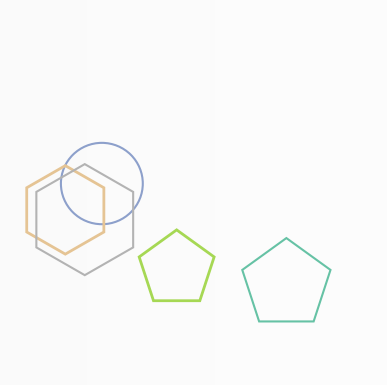[{"shape": "pentagon", "thickness": 1.5, "radius": 0.6, "center": [0.739, 0.262]}, {"shape": "circle", "thickness": 1.5, "radius": 0.53, "center": [0.263, 0.523]}, {"shape": "pentagon", "thickness": 2, "radius": 0.51, "center": [0.456, 0.301]}, {"shape": "hexagon", "thickness": 2, "radius": 0.57, "center": [0.169, 0.455]}, {"shape": "hexagon", "thickness": 1.5, "radius": 0.72, "center": [0.219, 0.43]}]